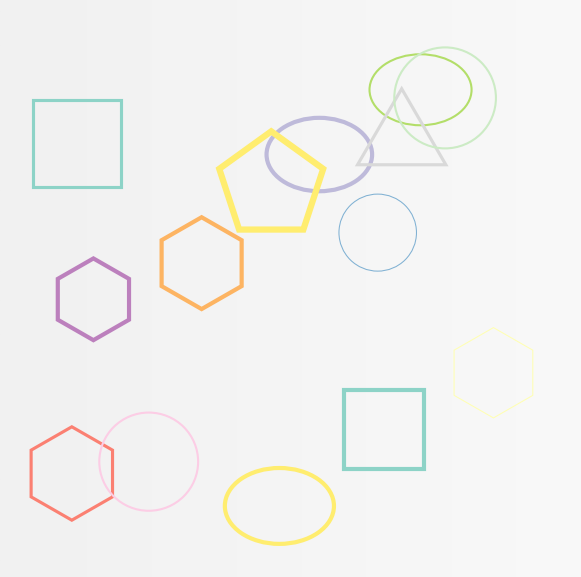[{"shape": "square", "thickness": 1.5, "radius": 0.38, "center": [0.133, 0.751]}, {"shape": "square", "thickness": 2, "radius": 0.34, "center": [0.661, 0.255]}, {"shape": "hexagon", "thickness": 0.5, "radius": 0.39, "center": [0.849, 0.354]}, {"shape": "oval", "thickness": 2, "radius": 0.45, "center": [0.549, 0.732]}, {"shape": "hexagon", "thickness": 1.5, "radius": 0.4, "center": [0.124, 0.179]}, {"shape": "circle", "thickness": 0.5, "radius": 0.33, "center": [0.65, 0.596]}, {"shape": "hexagon", "thickness": 2, "radius": 0.4, "center": [0.347, 0.543]}, {"shape": "oval", "thickness": 1, "radius": 0.44, "center": [0.724, 0.844]}, {"shape": "circle", "thickness": 1, "radius": 0.43, "center": [0.256, 0.2]}, {"shape": "triangle", "thickness": 1.5, "radius": 0.44, "center": [0.691, 0.758]}, {"shape": "hexagon", "thickness": 2, "radius": 0.35, "center": [0.161, 0.481]}, {"shape": "circle", "thickness": 1, "radius": 0.44, "center": [0.766, 0.83]}, {"shape": "pentagon", "thickness": 3, "radius": 0.47, "center": [0.467, 0.678]}, {"shape": "oval", "thickness": 2, "radius": 0.47, "center": [0.481, 0.123]}]